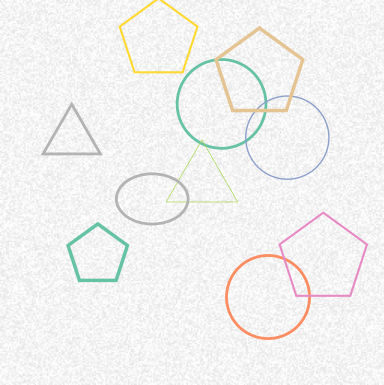[{"shape": "circle", "thickness": 2, "radius": 0.58, "center": [0.575, 0.73]}, {"shape": "pentagon", "thickness": 2.5, "radius": 0.41, "center": [0.254, 0.337]}, {"shape": "circle", "thickness": 2, "radius": 0.54, "center": [0.696, 0.228]}, {"shape": "circle", "thickness": 1, "radius": 0.54, "center": [0.746, 0.643]}, {"shape": "pentagon", "thickness": 1.5, "radius": 0.6, "center": [0.84, 0.328]}, {"shape": "triangle", "thickness": 0.5, "radius": 0.54, "center": [0.524, 0.529]}, {"shape": "pentagon", "thickness": 1.5, "radius": 0.53, "center": [0.412, 0.898]}, {"shape": "pentagon", "thickness": 2.5, "radius": 0.59, "center": [0.674, 0.809]}, {"shape": "triangle", "thickness": 2, "radius": 0.43, "center": [0.186, 0.643]}, {"shape": "oval", "thickness": 2, "radius": 0.47, "center": [0.395, 0.483]}]